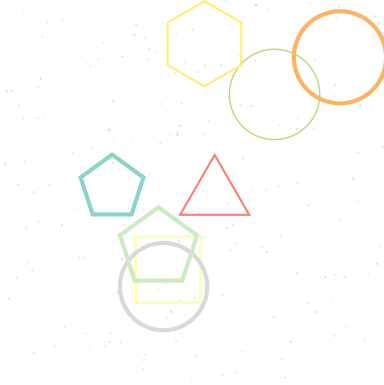[{"shape": "pentagon", "thickness": 3, "radius": 0.43, "center": [0.291, 0.513]}, {"shape": "square", "thickness": 2, "radius": 0.42, "center": [0.435, 0.301]}, {"shape": "triangle", "thickness": 1.5, "radius": 0.52, "center": [0.558, 0.494]}, {"shape": "circle", "thickness": 3, "radius": 0.6, "center": [0.883, 0.851]}, {"shape": "circle", "thickness": 1, "radius": 0.59, "center": [0.713, 0.755]}, {"shape": "circle", "thickness": 3, "radius": 0.57, "center": [0.425, 0.255]}, {"shape": "pentagon", "thickness": 3, "radius": 0.53, "center": [0.412, 0.356]}, {"shape": "hexagon", "thickness": 1.5, "radius": 0.55, "center": [0.531, 0.886]}]